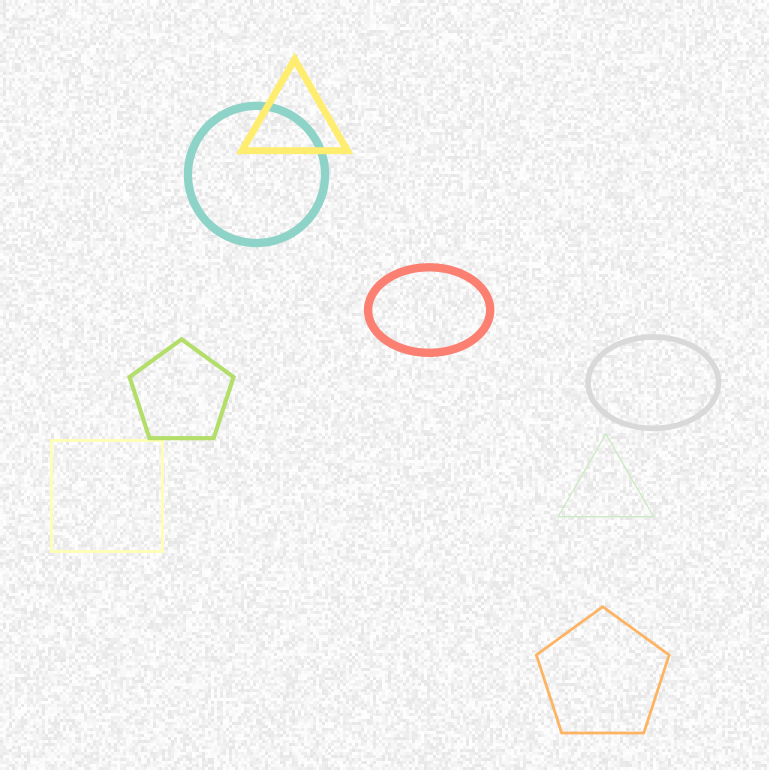[{"shape": "circle", "thickness": 3, "radius": 0.45, "center": [0.333, 0.773]}, {"shape": "square", "thickness": 1, "radius": 0.36, "center": [0.138, 0.357]}, {"shape": "oval", "thickness": 3, "radius": 0.4, "center": [0.557, 0.597]}, {"shape": "pentagon", "thickness": 1, "radius": 0.45, "center": [0.783, 0.121]}, {"shape": "pentagon", "thickness": 1.5, "radius": 0.35, "center": [0.236, 0.488]}, {"shape": "oval", "thickness": 2, "radius": 0.42, "center": [0.848, 0.503]}, {"shape": "triangle", "thickness": 0.5, "radius": 0.36, "center": [0.787, 0.365]}, {"shape": "triangle", "thickness": 2.5, "radius": 0.4, "center": [0.383, 0.844]}]